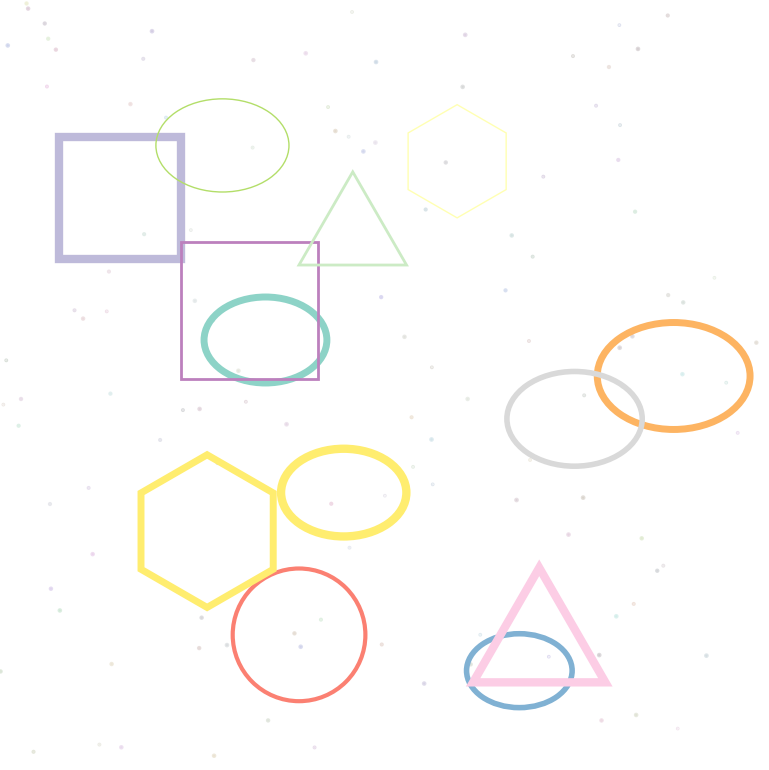[{"shape": "oval", "thickness": 2.5, "radius": 0.4, "center": [0.345, 0.558]}, {"shape": "hexagon", "thickness": 0.5, "radius": 0.37, "center": [0.594, 0.791]}, {"shape": "square", "thickness": 3, "radius": 0.39, "center": [0.156, 0.743]}, {"shape": "circle", "thickness": 1.5, "radius": 0.43, "center": [0.388, 0.176]}, {"shape": "oval", "thickness": 2, "radius": 0.34, "center": [0.674, 0.129]}, {"shape": "oval", "thickness": 2.5, "radius": 0.5, "center": [0.875, 0.512]}, {"shape": "oval", "thickness": 0.5, "radius": 0.43, "center": [0.289, 0.811]}, {"shape": "triangle", "thickness": 3, "radius": 0.5, "center": [0.7, 0.163]}, {"shape": "oval", "thickness": 2, "radius": 0.44, "center": [0.746, 0.456]}, {"shape": "square", "thickness": 1, "radius": 0.44, "center": [0.324, 0.597]}, {"shape": "triangle", "thickness": 1, "radius": 0.4, "center": [0.458, 0.696]}, {"shape": "oval", "thickness": 3, "radius": 0.41, "center": [0.446, 0.36]}, {"shape": "hexagon", "thickness": 2.5, "radius": 0.5, "center": [0.269, 0.31]}]